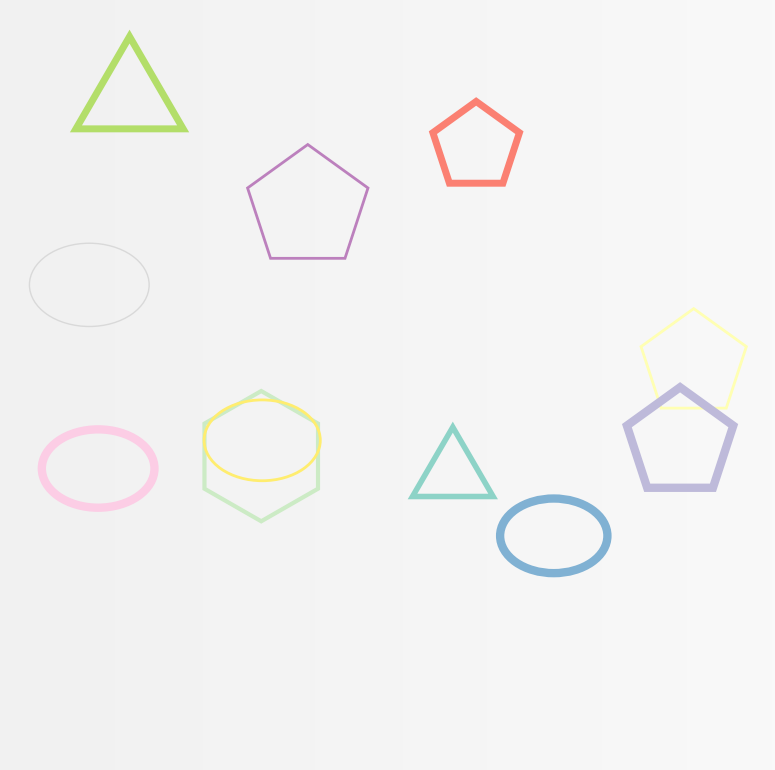[{"shape": "triangle", "thickness": 2, "radius": 0.3, "center": [0.584, 0.385]}, {"shape": "pentagon", "thickness": 1, "radius": 0.36, "center": [0.895, 0.528]}, {"shape": "pentagon", "thickness": 3, "radius": 0.36, "center": [0.878, 0.425]}, {"shape": "pentagon", "thickness": 2.5, "radius": 0.29, "center": [0.614, 0.81]}, {"shape": "oval", "thickness": 3, "radius": 0.35, "center": [0.715, 0.304]}, {"shape": "triangle", "thickness": 2.5, "radius": 0.4, "center": [0.167, 0.873]}, {"shape": "oval", "thickness": 3, "radius": 0.36, "center": [0.127, 0.392]}, {"shape": "oval", "thickness": 0.5, "radius": 0.39, "center": [0.115, 0.63]}, {"shape": "pentagon", "thickness": 1, "radius": 0.41, "center": [0.397, 0.731]}, {"shape": "hexagon", "thickness": 1.5, "radius": 0.42, "center": [0.337, 0.408]}, {"shape": "oval", "thickness": 1, "radius": 0.37, "center": [0.338, 0.428]}]